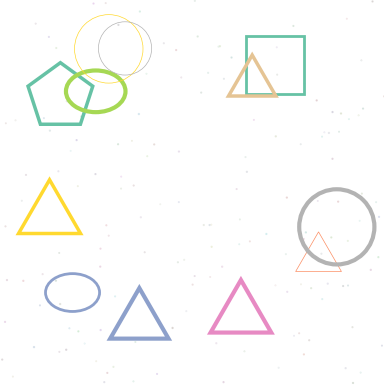[{"shape": "square", "thickness": 2, "radius": 0.38, "center": [0.714, 0.831]}, {"shape": "pentagon", "thickness": 2.5, "radius": 0.44, "center": [0.157, 0.749]}, {"shape": "triangle", "thickness": 0.5, "radius": 0.34, "center": [0.827, 0.329]}, {"shape": "triangle", "thickness": 3, "radius": 0.44, "center": [0.362, 0.164]}, {"shape": "oval", "thickness": 2, "radius": 0.35, "center": [0.188, 0.24]}, {"shape": "triangle", "thickness": 3, "radius": 0.45, "center": [0.626, 0.182]}, {"shape": "oval", "thickness": 3, "radius": 0.39, "center": [0.249, 0.763]}, {"shape": "circle", "thickness": 0.5, "radius": 0.44, "center": [0.282, 0.873]}, {"shape": "triangle", "thickness": 2.5, "radius": 0.47, "center": [0.129, 0.44]}, {"shape": "triangle", "thickness": 2.5, "radius": 0.35, "center": [0.655, 0.786]}, {"shape": "circle", "thickness": 3, "radius": 0.49, "center": [0.875, 0.411]}, {"shape": "circle", "thickness": 0.5, "radius": 0.35, "center": [0.325, 0.874]}]